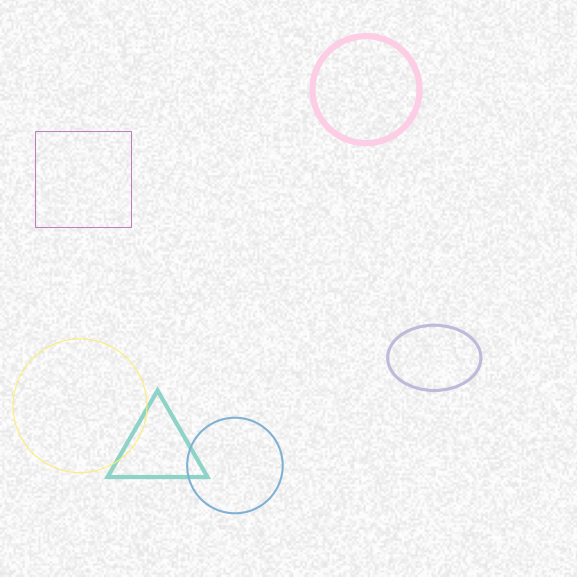[{"shape": "triangle", "thickness": 2, "radius": 0.5, "center": [0.273, 0.223]}, {"shape": "oval", "thickness": 1.5, "radius": 0.4, "center": [0.752, 0.379]}, {"shape": "circle", "thickness": 1, "radius": 0.41, "center": [0.407, 0.193]}, {"shape": "circle", "thickness": 3, "radius": 0.46, "center": [0.634, 0.844]}, {"shape": "square", "thickness": 0.5, "radius": 0.41, "center": [0.143, 0.69]}, {"shape": "circle", "thickness": 0.5, "radius": 0.58, "center": [0.139, 0.296]}]